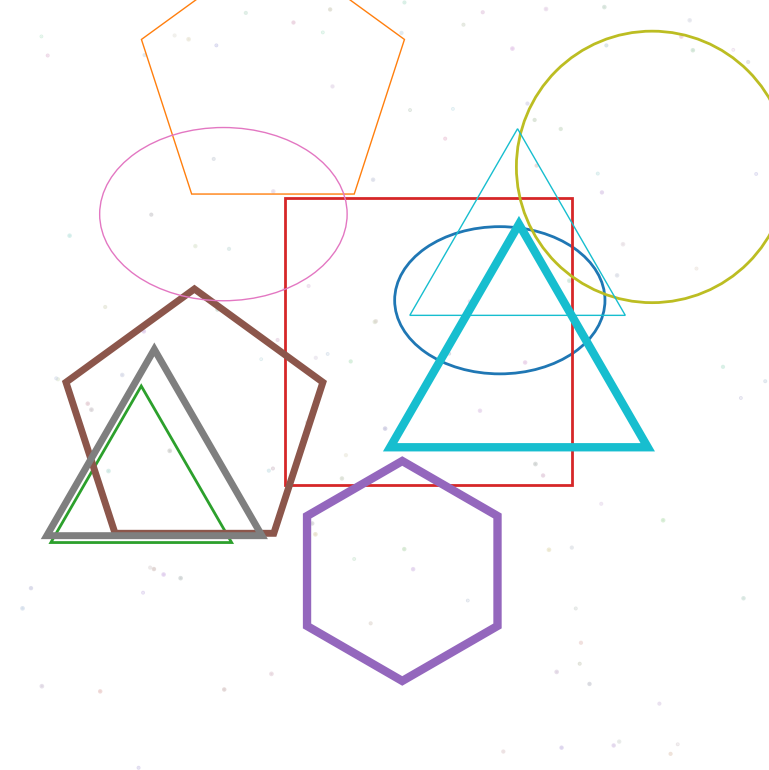[{"shape": "oval", "thickness": 1, "radius": 0.68, "center": [0.649, 0.61]}, {"shape": "pentagon", "thickness": 0.5, "radius": 0.9, "center": [0.354, 0.893]}, {"shape": "triangle", "thickness": 1, "radius": 0.68, "center": [0.183, 0.363]}, {"shape": "square", "thickness": 1, "radius": 0.93, "center": [0.556, 0.557]}, {"shape": "hexagon", "thickness": 3, "radius": 0.71, "center": [0.522, 0.258]}, {"shape": "pentagon", "thickness": 2.5, "radius": 0.88, "center": [0.253, 0.449]}, {"shape": "oval", "thickness": 0.5, "radius": 0.8, "center": [0.29, 0.722]}, {"shape": "triangle", "thickness": 2.5, "radius": 0.81, "center": [0.2, 0.385]}, {"shape": "circle", "thickness": 1, "radius": 0.88, "center": [0.847, 0.783]}, {"shape": "triangle", "thickness": 0.5, "radius": 0.81, "center": [0.672, 0.671]}, {"shape": "triangle", "thickness": 3, "radius": 0.97, "center": [0.674, 0.516]}]